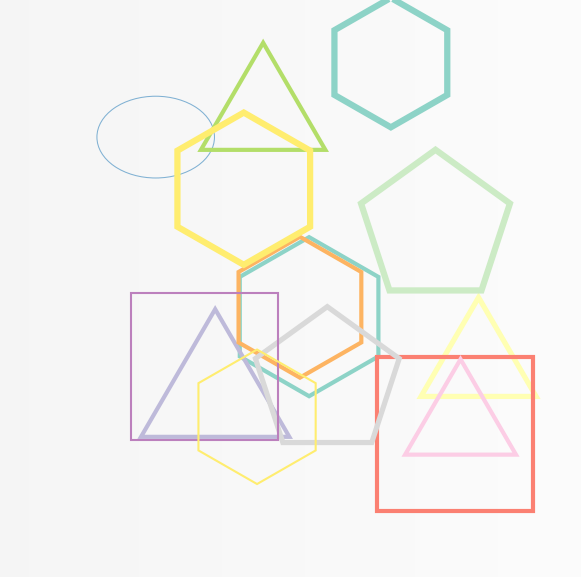[{"shape": "hexagon", "thickness": 2, "radius": 0.69, "center": [0.532, 0.451]}, {"shape": "hexagon", "thickness": 3, "radius": 0.56, "center": [0.672, 0.891]}, {"shape": "triangle", "thickness": 2.5, "radius": 0.57, "center": [0.823, 0.37]}, {"shape": "triangle", "thickness": 2, "radius": 0.74, "center": [0.37, 0.316]}, {"shape": "square", "thickness": 2, "radius": 0.67, "center": [0.783, 0.248]}, {"shape": "oval", "thickness": 0.5, "radius": 0.51, "center": [0.268, 0.762]}, {"shape": "hexagon", "thickness": 2, "radius": 0.61, "center": [0.516, 0.467]}, {"shape": "triangle", "thickness": 2, "radius": 0.62, "center": [0.453, 0.801]}, {"shape": "triangle", "thickness": 2, "radius": 0.55, "center": [0.792, 0.267]}, {"shape": "pentagon", "thickness": 2.5, "radius": 0.65, "center": [0.563, 0.338]}, {"shape": "square", "thickness": 1, "radius": 0.63, "center": [0.352, 0.364]}, {"shape": "pentagon", "thickness": 3, "radius": 0.67, "center": [0.749, 0.605]}, {"shape": "hexagon", "thickness": 3, "radius": 0.66, "center": [0.419, 0.672]}, {"shape": "hexagon", "thickness": 1, "radius": 0.58, "center": [0.442, 0.277]}]